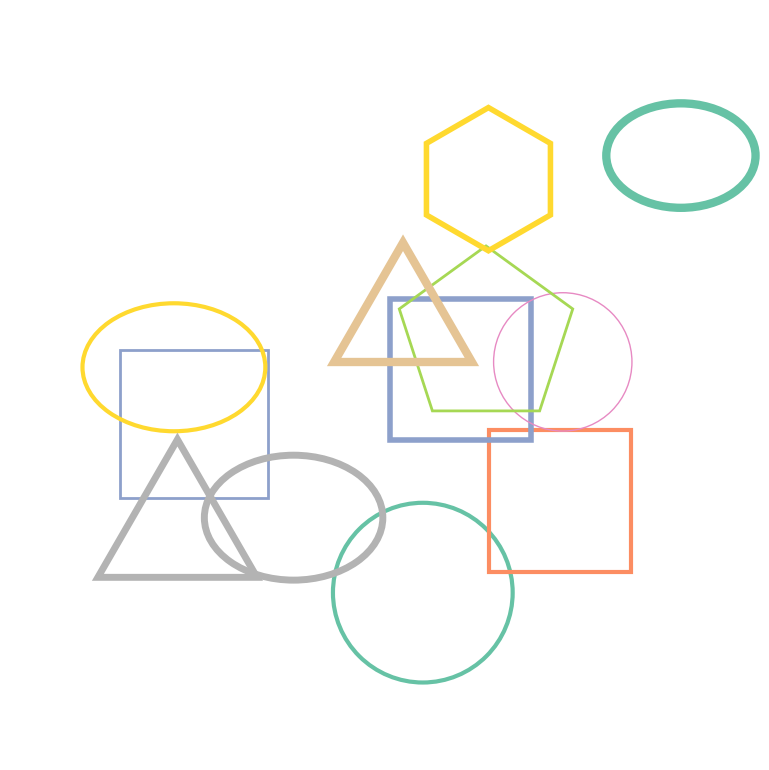[{"shape": "circle", "thickness": 1.5, "radius": 0.58, "center": [0.549, 0.23]}, {"shape": "oval", "thickness": 3, "radius": 0.48, "center": [0.884, 0.798]}, {"shape": "square", "thickness": 1.5, "radius": 0.46, "center": [0.727, 0.349]}, {"shape": "square", "thickness": 1, "radius": 0.48, "center": [0.252, 0.449]}, {"shape": "square", "thickness": 2, "radius": 0.46, "center": [0.598, 0.52]}, {"shape": "circle", "thickness": 0.5, "radius": 0.45, "center": [0.731, 0.53]}, {"shape": "pentagon", "thickness": 1, "radius": 0.59, "center": [0.631, 0.562]}, {"shape": "hexagon", "thickness": 2, "radius": 0.46, "center": [0.634, 0.767]}, {"shape": "oval", "thickness": 1.5, "radius": 0.59, "center": [0.226, 0.523]}, {"shape": "triangle", "thickness": 3, "radius": 0.52, "center": [0.523, 0.582]}, {"shape": "oval", "thickness": 2.5, "radius": 0.58, "center": [0.381, 0.328]}, {"shape": "triangle", "thickness": 2.5, "radius": 0.6, "center": [0.23, 0.31]}]